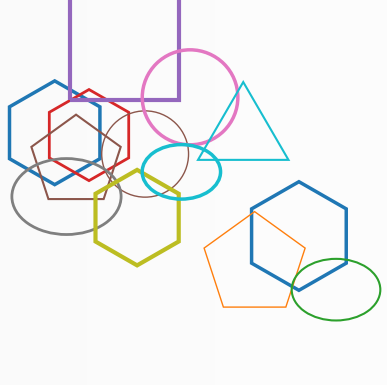[{"shape": "hexagon", "thickness": 2.5, "radius": 0.67, "center": [0.141, 0.655]}, {"shape": "hexagon", "thickness": 2.5, "radius": 0.71, "center": [0.771, 0.387]}, {"shape": "pentagon", "thickness": 1, "radius": 0.69, "center": [0.657, 0.313]}, {"shape": "oval", "thickness": 1.5, "radius": 0.57, "center": [0.867, 0.248]}, {"shape": "hexagon", "thickness": 2, "radius": 0.59, "center": [0.23, 0.649]}, {"shape": "square", "thickness": 3, "radius": 0.7, "center": [0.32, 0.882]}, {"shape": "circle", "thickness": 1, "radius": 0.56, "center": [0.375, 0.6]}, {"shape": "pentagon", "thickness": 1.5, "radius": 0.61, "center": [0.196, 0.581]}, {"shape": "circle", "thickness": 2.5, "radius": 0.62, "center": [0.49, 0.747]}, {"shape": "oval", "thickness": 2, "radius": 0.7, "center": [0.172, 0.49]}, {"shape": "hexagon", "thickness": 3, "radius": 0.62, "center": [0.354, 0.435]}, {"shape": "triangle", "thickness": 1.5, "radius": 0.67, "center": [0.628, 0.652]}, {"shape": "oval", "thickness": 2.5, "radius": 0.51, "center": [0.468, 0.554]}]